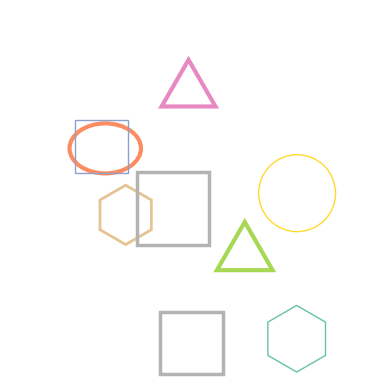[{"shape": "hexagon", "thickness": 1, "radius": 0.43, "center": [0.771, 0.12]}, {"shape": "oval", "thickness": 3, "radius": 0.46, "center": [0.273, 0.615]}, {"shape": "square", "thickness": 1, "radius": 0.34, "center": [0.263, 0.62]}, {"shape": "triangle", "thickness": 3, "radius": 0.4, "center": [0.49, 0.764]}, {"shape": "triangle", "thickness": 3, "radius": 0.42, "center": [0.636, 0.34]}, {"shape": "circle", "thickness": 1, "radius": 0.5, "center": [0.772, 0.498]}, {"shape": "hexagon", "thickness": 2, "radius": 0.39, "center": [0.326, 0.442]}, {"shape": "square", "thickness": 2.5, "radius": 0.47, "center": [0.449, 0.458]}, {"shape": "square", "thickness": 2.5, "radius": 0.41, "center": [0.498, 0.109]}]